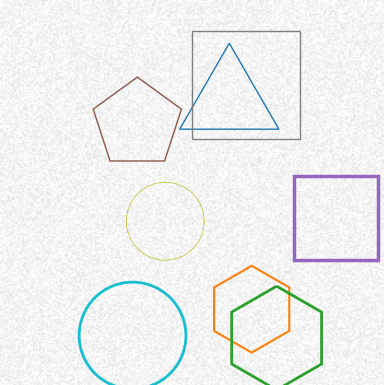[{"shape": "triangle", "thickness": 1, "radius": 0.74, "center": [0.596, 0.739]}, {"shape": "hexagon", "thickness": 1.5, "radius": 0.56, "center": [0.654, 0.197]}, {"shape": "hexagon", "thickness": 2, "radius": 0.67, "center": [0.719, 0.122]}, {"shape": "square", "thickness": 2.5, "radius": 0.54, "center": [0.872, 0.434]}, {"shape": "pentagon", "thickness": 1, "radius": 0.6, "center": [0.357, 0.679]}, {"shape": "square", "thickness": 1, "radius": 0.7, "center": [0.64, 0.779]}, {"shape": "circle", "thickness": 0.5, "radius": 0.51, "center": [0.429, 0.425]}, {"shape": "circle", "thickness": 2, "radius": 0.69, "center": [0.344, 0.128]}]